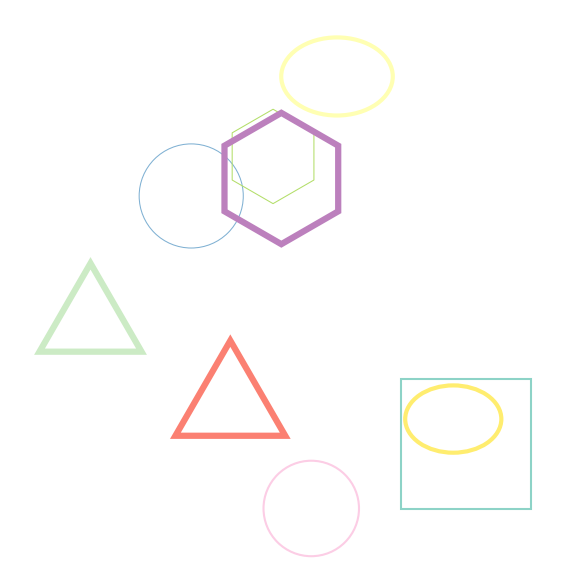[{"shape": "square", "thickness": 1, "radius": 0.56, "center": [0.807, 0.23]}, {"shape": "oval", "thickness": 2, "radius": 0.48, "center": [0.584, 0.867]}, {"shape": "triangle", "thickness": 3, "radius": 0.55, "center": [0.399, 0.299]}, {"shape": "circle", "thickness": 0.5, "radius": 0.45, "center": [0.331, 0.66]}, {"shape": "hexagon", "thickness": 0.5, "radius": 0.41, "center": [0.473, 0.728]}, {"shape": "circle", "thickness": 1, "radius": 0.41, "center": [0.539, 0.119]}, {"shape": "hexagon", "thickness": 3, "radius": 0.57, "center": [0.487, 0.69]}, {"shape": "triangle", "thickness": 3, "radius": 0.51, "center": [0.157, 0.441]}, {"shape": "oval", "thickness": 2, "radius": 0.42, "center": [0.785, 0.274]}]